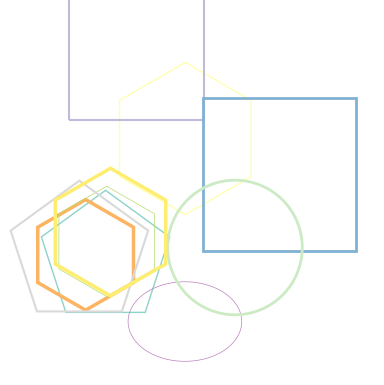[{"shape": "pentagon", "thickness": 1, "radius": 0.88, "center": [0.274, 0.33]}, {"shape": "hexagon", "thickness": 1, "radius": 0.99, "center": [0.481, 0.64]}, {"shape": "square", "thickness": 1.5, "radius": 0.87, "center": [0.355, 0.864]}, {"shape": "square", "thickness": 2, "radius": 0.99, "center": [0.727, 0.547]}, {"shape": "hexagon", "thickness": 2.5, "radius": 0.72, "center": [0.222, 0.338]}, {"shape": "hexagon", "thickness": 0.5, "radius": 0.72, "center": [0.277, 0.373]}, {"shape": "pentagon", "thickness": 1.5, "radius": 0.94, "center": [0.206, 0.343]}, {"shape": "oval", "thickness": 0.5, "radius": 0.74, "center": [0.48, 0.165]}, {"shape": "circle", "thickness": 2, "radius": 0.87, "center": [0.61, 0.357]}, {"shape": "hexagon", "thickness": 2.5, "radius": 0.83, "center": [0.287, 0.397]}]